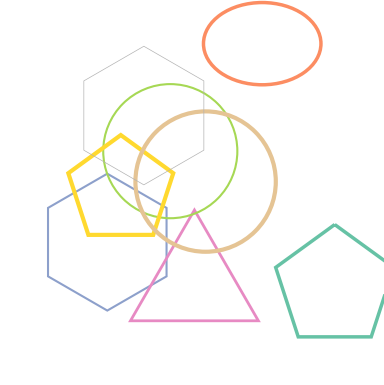[{"shape": "pentagon", "thickness": 2.5, "radius": 0.81, "center": [0.869, 0.255]}, {"shape": "oval", "thickness": 2.5, "radius": 0.76, "center": [0.681, 0.887]}, {"shape": "hexagon", "thickness": 1.5, "radius": 0.89, "center": [0.279, 0.371]}, {"shape": "triangle", "thickness": 2, "radius": 0.96, "center": [0.505, 0.263]}, {"shape": "circle", "thickness": 1.5, "radius": 0.87, "center": [0.442, 0.607]}, {"shape": "pentagon", "thickness": 3, "radius": 0.72, "center": [0.314, 0.506]}, {"shape": "circle", "thickness": 3, "radius": 0.91, "center": [0.534, 0.528]}, {"shape": "hexagon", "thickness": 0.5, "radius": 0.9, "center": [0.374, 0.7]}]